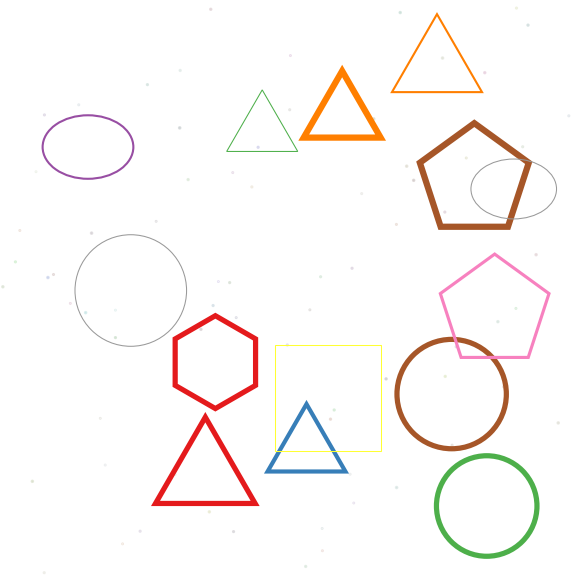[{"shape": "hexagon", "thickness": 2.5, "radius": 0.4, "center": [0.373, 0.372]}, {"shape": "triangle", "thickness": 2.5, "radius": 0.5, "center": [0.356, 0.177]}, {"shape": "triangle", "thickness": 2, "radius": 0.39, "center": [0.531, 0.222]}, {"shape": "circle", "thickness": 2.5, "radius": 0.44, "center": [0.843, 0.123]}, {"shape": "triangle", "thickness": 0.5, "radius": 0.36, "center": [0.454, 0.772]}, {"shape": "oval", "thickness": 1, "radius": 0.39, "center": [0.152, 0.745]}, {"shape": "triangle", "thickness": 3, "radius": 0.38, "center": [0.592, 0.799]}, {"shape": "triangle", "thickness": 1, "radius": 0.45, "center": [0.757, 0.885]}, {"shape": "square", "thickness": 0.5, "radius": 0.46, "center": [0.568, 0.31]}, {"shape": "pentagon", "thickness": 3, "radius": 0.5, "center": [0.821, 0.687]}, {"shape": "circle", "thickness": 2.5, "radius": 0.47, "center": [0.782, 0.317]}, {"shape": "pentagon", "thickness": 1.5, "radius": 0.49, "center": [0.857, 0.46]}, {"shape": "oval", "thickness": 0.5, "radius": 0.37, "center": [0.89, 0.672]}, {"shape": "circle", "thickness": 0.5, "radius": 0.48, "center": [0.226, 0.496]}]